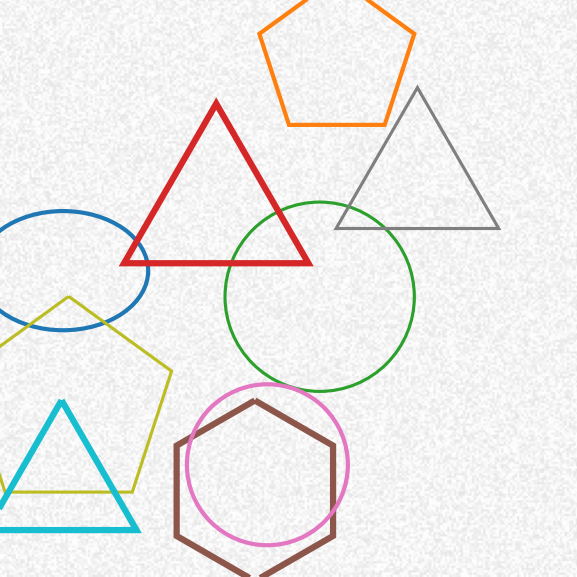[{"shape": "oval", "thickness": 2, "radius": 0.74, "center": [0.109, 0.53]}, {"shape": "pentagon", "thickness": 2, "radius": 0.71, "center": [0.583, 0.897]}, {"shape": "circle", "thickness": 1.5, "radius": 0.82, "center": [0.554, 0.485]}, {"shape": "triangle", "thickness": 3, "radius": 0.92, "center": [0.374, 0.635]}, {"shape": "hexagon", "thickness": 3, "radius": 0.78, "center": [0.441, 0.149]}, {"shape": "circle", "thickness": 2, "radius": 0.7, "center": [0.463, 0.194]}, {"shape": "triangle", "thickness": 1.5, "radius": 0.81, "center": [0.723, 0.685]}, {"shape": "pentagon", "thickness": 1.5, "radius": 0.94, "center": [0.119, 0.299]}, {"shape": "triangle", "thickness": 3, "radius": 0.75, "center": [0.107, 0.156]}]